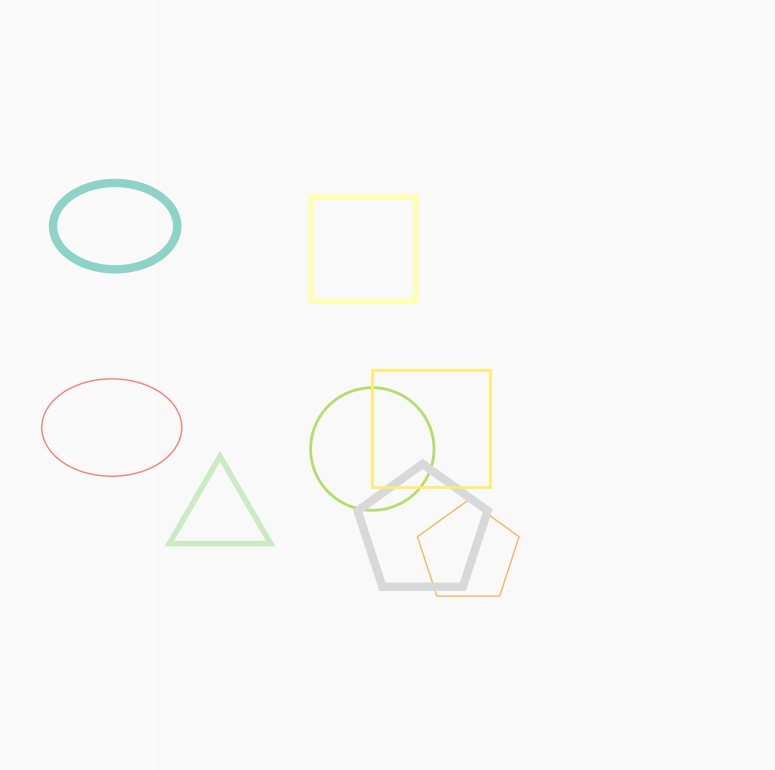[{"shape": "oval", "thickness": 3, "radius": 0.4, "center": [0.149, 0.706]}, {"shape": "square", "thickness": 2, "radius": 0.34, "center": [0.469, 0.676]}, {"shape": "oval", "thickness": 0.5, "radius": 0.45, "center": [0.144, 0.445]}, {"shape": "pentagon", "thickness": 0.5, "radius": 0.34, "center": [0.604, 0.282]}, {"shape": "circle", "thickness": 1, "radius": 0.4, "center": [0.48, 0.417]}, {"shape": "pentagon", "thickness": 3, "radius": 0.44, "center": [0.545, 0.309]}, {"shape": "triangle", "thickness": 2, "radius": 0.38, "center": [0.284, 0.332]}, {"shape": "square", "thickness": 1, "radius": 0.38, "center": [0.556, 0.444]}]